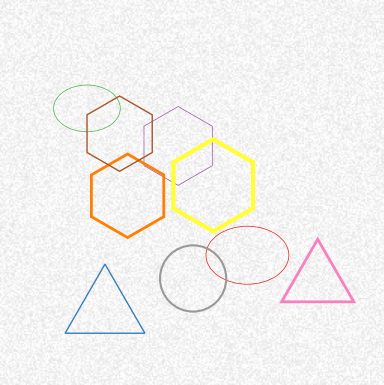[{"shape": "oval", "thickness": 0.5, "radius": 0.54, "center": [0.643, 0.337]}, {"shape": "triangle", "thickness": 1, "radius": 0.6, "center": [0.273, 0.194]}, {"shape": "oval", "thickness": 0.5, "radius": 0.43, "center": [0.226, 0.718]}, {"shape": "hexagon", "thickness": 0.5, "radius": 0.51, "center": [0.463, 0.621]}, {"shape": "hexagon", "thickness": 2, "radius": 0.54, "center": [0.331, 0.491]}, {"shape": "hexagon", "thickness": 3, "radius": 0.6, "center": [0.554, 0.519]}, {"shape": "hexagon", "thickness": 1, "radius": 0.49, "center": [0.311, 0.653]}, {"shape": "triangle", "thickness": 2, "radius": 0.54, "center": [0.825, 0.27]}, {"shape": "circle", "thickness": 1.5, "radius": 0.43, "center": [0.502, 0.277]}]